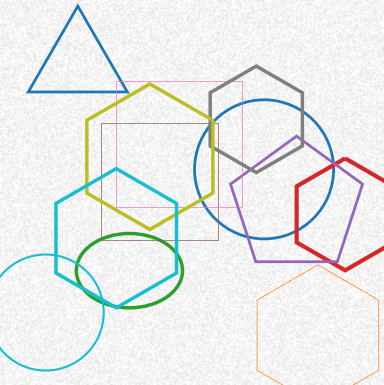[{"shape": "triangle", "thickness": 2, "radius": 0.74, "center": [0.202, 0.835]}, {"shape": "circle", "thickness": 2, "radius": 0.9, "center": [0.686, 0.56]}, {"shape": "hexagon", "thickness": 0.5, "radius": 0.91, "center": [0.826, 0.129]}, {"shape": "oval", "thickness": 2.5, "radius": 0.69, "center": [0.336, 0.297]}, {"shape": "hexagon", "thickness": 3, "radius": 0.73, "center": [0.897, 0.443]}, {"shape": "pentagon", "thickness": 2, "radius": 0.9, "center": [0.77, 0.466]}, {"shape": "square", "thickness": 0.5, "radius": 0.76, "center": [0.413, 0.53]}, {"shape": "square", "thickness": 0.5, "radius": 0.82, "center": [0.465, 0.625]}, {"shape": "hexagon", "thickness": 2.5, "radius": 0.69, "center": [0.666, 0.69]}, {"shape": "hexagon", "thickness": 2.5, "radius": 0.94, "center": [0.389, 0.593]}, {"shape": "hexagon", "thickness": 2.5, "radius": 0.9, "center": [0.302, 0.381]}, {"shape": "circle", "thickness": 1.5, "radius": 0.75, "center": [0.119, 0.188]}]